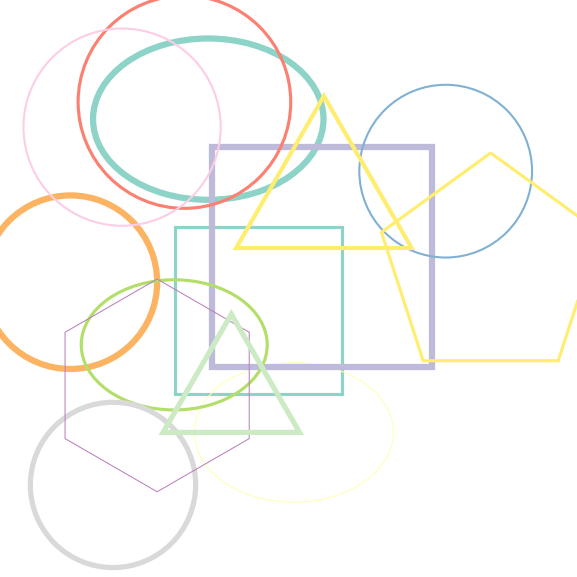[{"shape": "square", "thickness": 1.5, "radius": 0.72, "center": [0.447, 0.461]}, {"shape": "oval", "thickness": 3, "radius": 1.0, "center": [0.361, 0.793]}, {"shape": "oval", "thickness": 0.5, "radius": 0.86, "center": [0.509, 0.25]}, {"shape": "square", "thickness": 3, "radius": 0.95, "center": [0.558, 0.554]}, {"shape": "circle", "thickness": 1.5, "radius": 0.92, "center": [0.319, 0.822]}, {"shape": "circle", "thickness": 1, "radius": 0.75, "center": [0.772, 0.703]}, {"shape": "circle", "thickness": 3, "radius": 0.75, "center": [0.122, 0.51]}, {"shape": "oval", "thickness": 1.5, "radius": 0.81, "center": [0.302, 0.402]}, {"shape": "circle", "thickness": 1, "radius": 0.85, "center": [0.211, 0.779]}, {"shape": "circle", "thickness": 2.5, "radius": 0.72, "center": [0.196, 0.159]}, {"shape": "hexagon", "thickness": 0.5, "radius": 0.92, "center": [0.272, 0.332]}, {"shape": "triangle", "thickness": 2.5, "radius": 0.68, "center": [0.401, 0.319]}, {"shape": "triangle", "thickness": 2, "radius": 0.88, "center": [0.561, 0.657]}, {"shape": "pentagon", "thickness": 1.5, "radius": 0.99, "center": [0.85, 0.535]}]